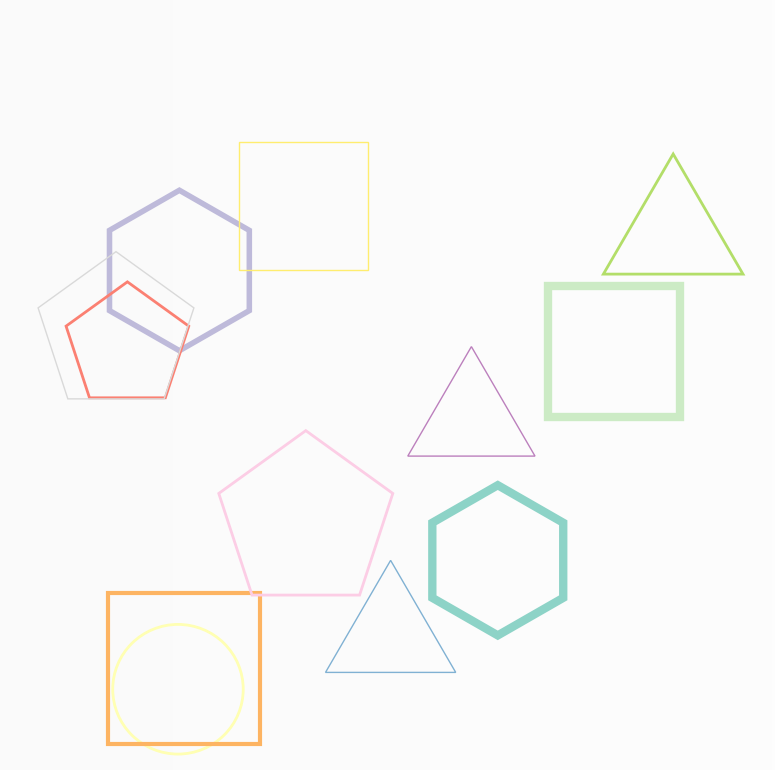[{"shape": "hexagon", "thickness": 3, "radius": 0.49, "center": [0.642, 0.272]}, {"shape": "circle", "thickness": 1, "radius": 0.42, "center": [0.23, 0.105]}, {"shape": "hexagon", "thickness": 2, "radius": 0.52, "center": [0.231, 0.649]}, {"shape": "pentagon", "thickness": 1, "radius": 0.42, "center": [0.164, 0.551]}, {"shape": "triangle", "thickness": 0.5, "radius": 0.49, "center": [0.504, 0.175]}, {"shape": "square", "thickness": 1.5, "radius": 0.49, "center": [0.237, 0.132]}, {"shape": "triangle", "thickness": 1, "radius": 0.52, "center": [0.869, 0.696]}, {"shape": "pentagon", "thickness": 1, "radius": 0.59, "center": [0.395, 0.323]}, {"shape": "pentagon", "thickness": 0.5, "radius": 0.53, "center": [0.15, 0.567]}, {"shape": "triangle", "thickness": 0.5, "radius": 0.47, "center": [0.608, 0.455]}, {"shape": "square", "thickness": 3, "radius": 0.43, "center": [0.793, 0.544]}, {"shape": "square", "thickness": 0.5, "radius": 0.42, "center": [0.392, 0.732]}]